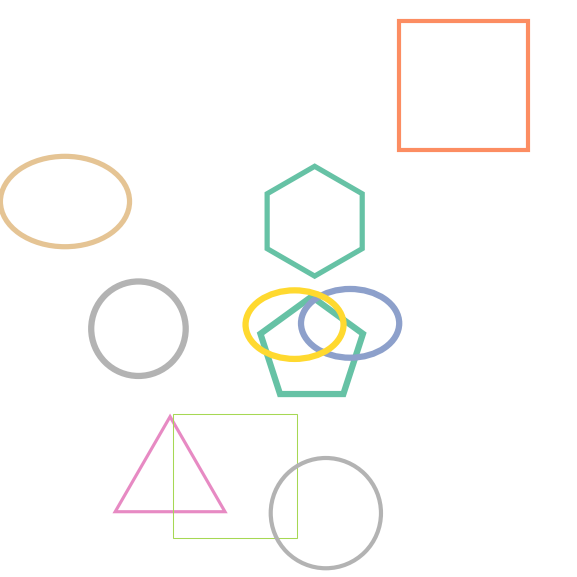[{"shape": "hexagon", "thickness": 2.5, "radius": 0.48, "center": [0.545, 0.616]}, {"shape": "pentagon", "thickness": 3, "radius": 0.47, "center": [0.54, 0.392]}, {"shape": "square", "thickness": 2, "radius": 0.56, "center": [0.802, 0.852]}, {"shape": "oval", "thickness": 3, "radius": 0.43, "center": [0.606, 0.439]}, {"shape": "triangle", "thickness": 1.5, "radius": 0.55, "center": [0.295, 0.168]}, {"shape": "square", "thickness": 0.5, "radius": 0.54, "center": [0.406, 0.175]}, {"shape": "oval", "thickness": 3, "radius": 0.42, "center": [0.51, 0.437]}, {"shape": "oval", "thickness": 2.5, "radius": 0.56, "center": [0.113, 0.65]}, {"shape": "circle", "thickness": 2, "radius": 0.48, "center": [0.564, 0.111]}, {"shape": "circle", "thickness": 3, "radius": 0.41, "center": [0.24, 0.43]}]